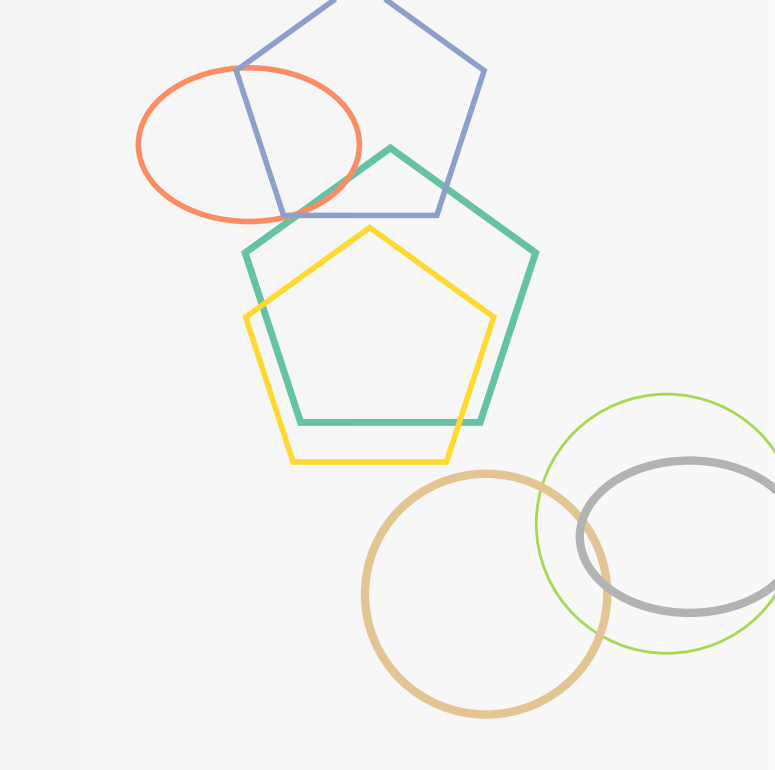[{"shape": "pentagon", "thickness": 2.5, "radius": 0.99, "center": [0.504, 0.611]}, {"shape": "oval", "thickness": 2, "radius": 0.71, "center": [0.321, 0.812]}, {"shape": "pentagon", "thickness": 2, "radius": 0.84, "center": [0.465, 0.856]}, {"shape": "circle", "thickness": 1, "radius": 0.84, "center": [0.86, 0.32]}, {"shape": "pentagon", "thickness": 2, "radius": 0.84, "center": [0.477, 0.536]}, {"shape": "circle", "thickness": 3, "radius": 0.78, "center": [0.627, 0.228]}, {"shape": "oval", "thickness": 3, "radius": 0.71, "center": [0.889, 0.303]}]